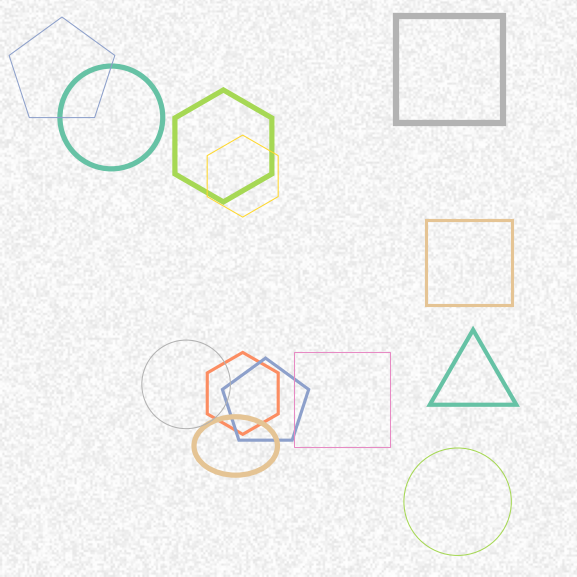[{"shape": "circle", "thickness": 2.5, "radius": 0.45, "center": [0.193, 0.796]}, {"shape": "triangle", "thickness": 2, "radius": 0.43, "center": [0.819, 0.342]}, {"shape": "hexagon", "thickness": 1.5, "radius": 0.35, "center": [0.42, 0.318]}, {"shape": "pentagon", "thickness": 0.5, "radius": 0.48, "center": [0.107, 0.873]}, {"shape": "pentagon", "thickness": 1.5, "radius": 0.39, "center": [0.46, 0.3]}, {"shape": "square", "thickness": 0.5, "radius": 0.41, "center": [0.593, 0.307]}, {"shape": "circle", "thickness": 0.5, "radius": 0.47, "center": [0.792, 0.13]}, {"shape": "hexagon", "thickness": 2.5, "radius": 0.48, "center": [0.387, 0.746]}, {"shape": "hexagon", "thickness": 0.5, "radius": 0.35, "center": [0.42, 0.694]}, {"shape": "oval", "thickness": 2.5, "radius": 0.36, "center": [0.408, 0.227]}, {"shape": "square", "thickness": 1.5, "radius": 0.37, "center": [0.812, 0.544]}, {"shape": "circle", "thickness": 0.5, "radius": 0.38, "center": [0.322, 0.334]}, {"shape": "square", "thickness": 3, "radius": 0.46, "center": [0.778, 0.878]}]